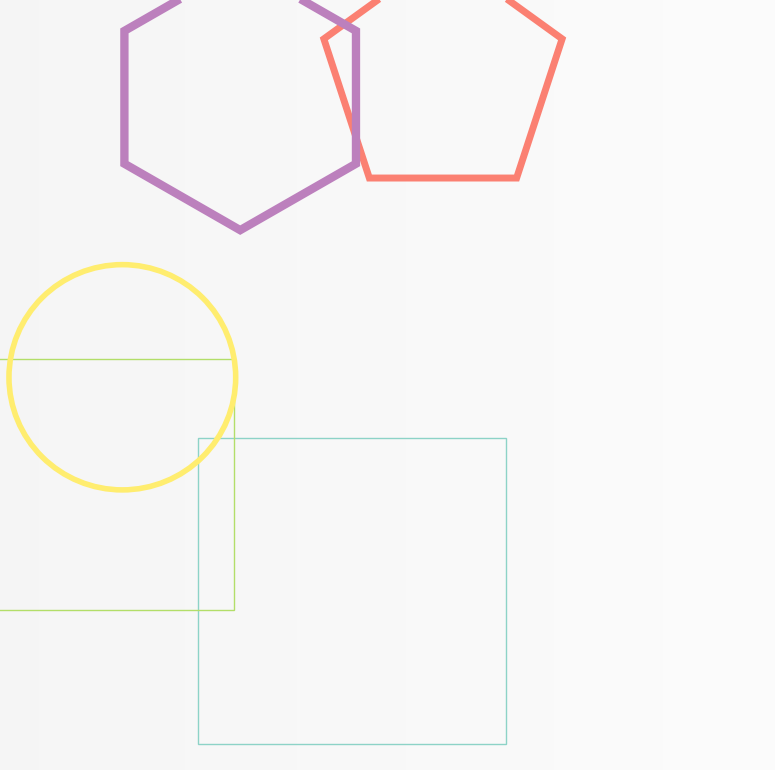[{"shape": "square", "thickness": 0.5, "radius": 0.99, "center": [0.454, 0.233]}, {"shape": "pentagon", "thickness": 2.5, "radius": 0.81, "center": [0.572, 0.9]}, {"shape": "square", "thickness": 0.5, "radius": 0.81, "center": [0.139, 0.37]}, {"shape": "hexagon", "thickness": 3, "radius": 0.86, "center": [0.31, 0.874]}, {"shape": "circle", "thickness": 2, "radius": 0.73, "center": [0.158, 0.51]}]